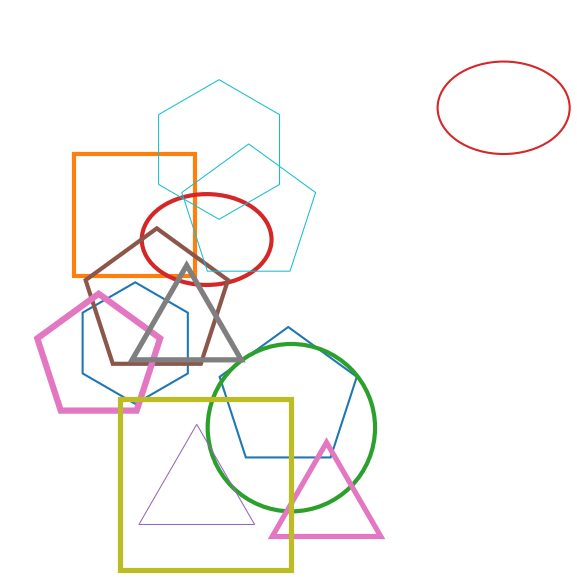[{"shape": "pentagon", "thickness": 1, "radius": 0.62, "center": [0.499, 0.308]}, {"shape": "hexagon", "thickness": 1, "radius": 0.53, "center": [0.234, 0.405]}, {"shape": "square", "thickness": 2, "radius": 0.53, "center": [0.232, 0.627]}, {"shape": "circle", "thickness": 2, "radius": 0.72, "center": [0.505, 0.259]}, {"shape": "oval", "thickness": 1, "radius": 0.57, "center": [0.872, 0.812]}, {"shape": "oval", "thickness": 2, "radius": 0.56, "center": [0.358, 0.584]}, {"shape": "triangle", "thickness": 0.5, "radius": 0.58, "center": [0.341, 0.149]}, {"shape": "pentagon", "thickness": 2, "radius": 0.65, "center": [0.272, 0.474]}, {"shape": "pentagon", "thickness": 3, "radius": 0.56, "center": [0.171, 0.379]}, {"shape": "triangle", "thickness": 2.5, "radius": 0.54, "center": [0.565, 0.124]}, {"shape": "triangle", "thickness": 2.5, "radius": 0.55, "center": [0.323, 0.431]}, {"shape": "square", "thickness": 2.5, "radius": 0.74, "center": [0.356, 0.16]}, {"shape": "pentagon", "thickness": 0.5, "radius": 0.61, "center": [0.431, 0.628]}, {"shape": "hexagon", "thickness": 0.5, "radius": 0.6, "center": [0.379, 0.74]}]